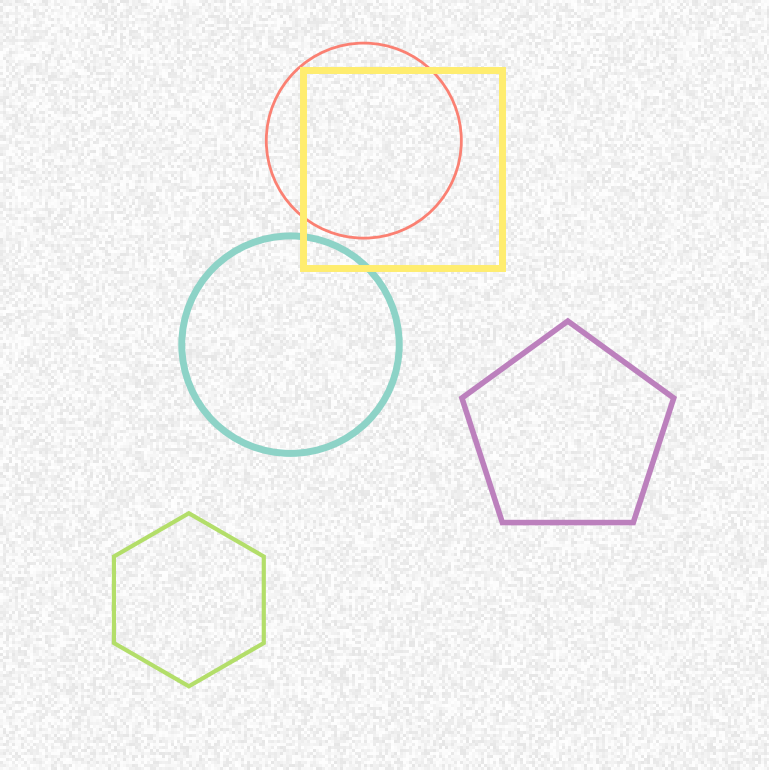[{"shape": "circle", "thickness": 2.5, "radius": 0.71, "center": [0.377, 0.552]}, {"shape": "circle", "thickness": 1, "radius": 0.63, "center": [0.472, 0.817]}, {"shape": "hexagon", "thickness": 1.5, "radius": 0.56, "center": [0.245, 0.221]}, {"shape": "pentagon", "thickness": 2, "radius": 0.72, "center": [0.737, 0.438]}, {"shape": "square", "thickness": 2.5, "radius": 0.65, "center": [0.522, 0.781]}]